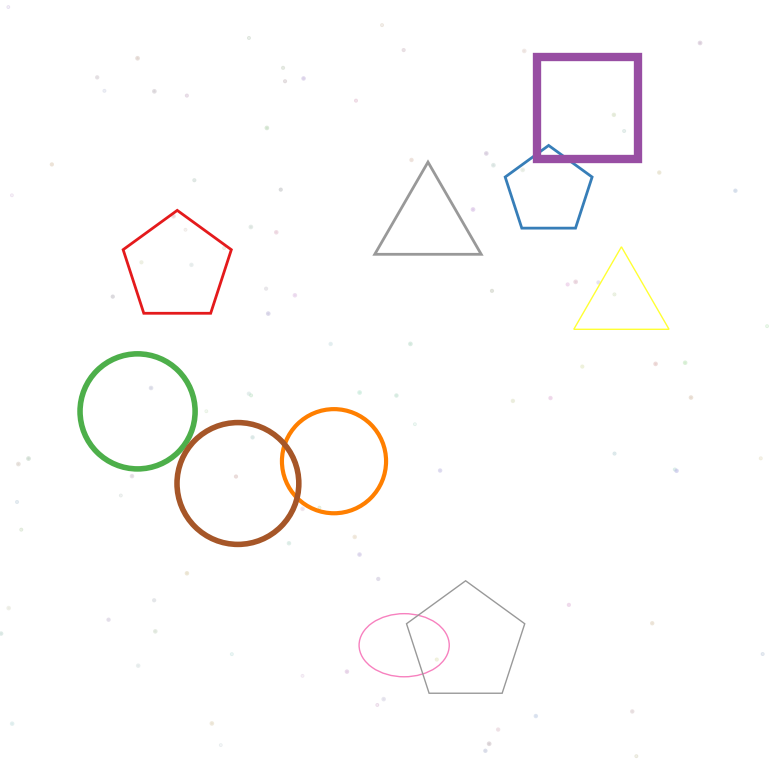[{"shape": "pentagon", "thickness": 1, "radius": 0.37, "center": [0.23, 0.653]}, {"shape": "pentagon", "thickness": 1, "radius": 0.3, "center": [0.713, 0.752]}, {"shape": "circle", "thickness": 2, "radius": 0.37, "center": [0.179, 0.466]}, {"shape": "square", "thickness": 3, "radius": 0.33, "center": [0.763, 0.86]}, {"shape": "circle", "thickness": 1.5, "radius": 0.34, "center": [0.434, 0.401]}, {"shape": "triangle", "thickness": 0.5, "radius": 0.36, "center": [0.807, 0.608]}, {"shape": "circle", "thickness": 2, "radius": 0.4, "center": [0.309, 0.372]}, {"shape": "oval", "thickness": 0.5, "radius": 0.29, "center": [0.525, 0.162]}, {"shape": "pentagon", "thickness": 0.5, "radius": 0.4, "center": [0.605, 0.165]}, {"shape": "triangle", "thickness": 1, "radius": 0.4, "center": [0.556, 0.71]}]